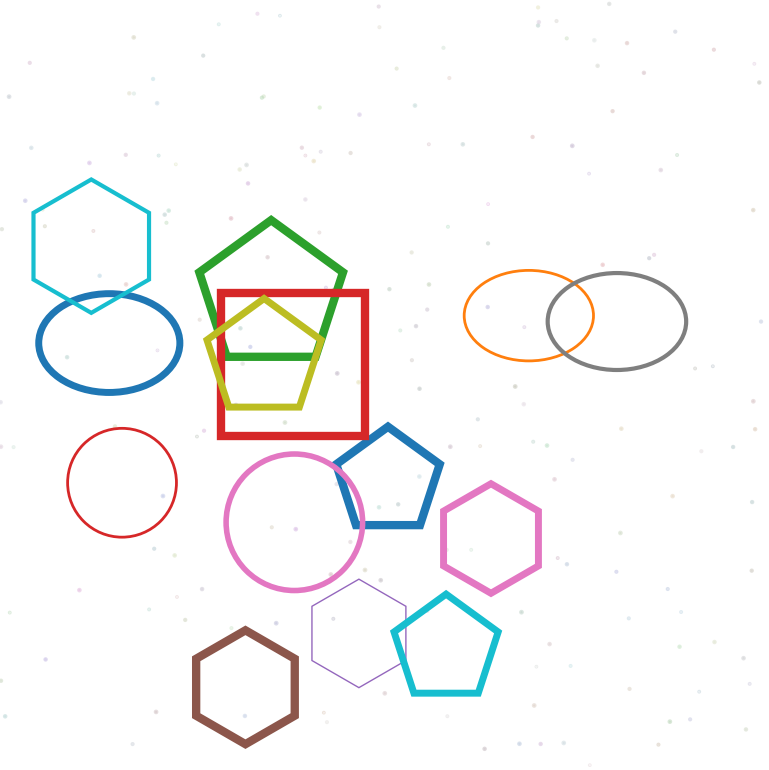[{"shape": "pentagon", "thickness": 3, "radius": 0.35, "center": [0.504, 0.375]}, {"shape": "oval", "thickness": 2.5, "radius": 0.46, "center": [0.142, 0.554]}, {"shape": "oval", "thickness": 1, "radius": 0.42, "center": [0.687, 0.59]}, {"shape": "pentagon", "thickness": 3, "radius": 0.49, "center": [0.352, 0.616]}, {"shape": "circle", "thickness": 1, "radius": 0.35, "center": [0.158, 0.373]}, {"shape": "square", "thickness": 3, "radius": 0.47, "center": [0.381, 0.527]}, {"shape": "hexagon", "thickness": 0.5, "radius": 0.35, "center": [0.466, 0.177]}, {"shape": "hexagon", "thickness": 3, "radius": 0.37, "center": [0.319, 0.107]}, {"shape": "circle", "thickness": 2, "radius": 0.44, "center": [0.382, 0.322]}, {"shape": "hexagon", "thickness": 2.5, "radius": 0.36, "center": [0.638, 0.301]}, {"shape": "oval", "thickness": 1.5, "radius": 0.45, "center": [0.801, 0.582]}, {"shape": "pentagon", "thickness": 2.5, "radius": 0.39, "center": [0.343, 0.534]}, {"shape": "hexagon", "thickness": 1.5, "radius": 0.43, "center": [0.119, 0.68]}, {"shape": "pentagon", "thickness": 2.5, "radius": 0.36, "center": [0.579, 0.157]}]